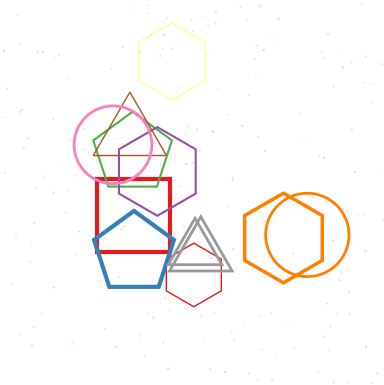[{"shape": "square", "thickness": 3, "radius": 0.47, "center": [0.346, 0.44]}, {"shape": "hexagon", "thickness": 1, "radius": 0.41, "center": [0.503, 0.286]}, {"shape": "pentagon", "thickness": 3, "radius": 0.55, "center": [0.348, 0.343]}, {"shape": "pentagon", "thickness": 1.5, "radius": 0.54, "center": [0.344, 0.602]}, {"shape": "hexagon", "thickness": 1.5, "radius": 0.58, "center": [0.409, 0.555]}, {"shape": "circle", "thickness": 2, "radius": 0.54, "center": [0.798, 0.39]}, {"shape": "hexagon", "thickness": 2.5, "radius": 0.58, "center": [0.736, 0.382]}, {"shape": "hexagon", "thickness": 0.5, "radius": 0.5, "center": [0.446, 0.841]}, {"shape": "triangle", "thickness": 1, "radius": 0.55, "center": [0.337, 0.651]}, {"shape": "circle", "thickness": 2, "radius": 0.5, "center": [0.293, 0.624]}, {"shape": "triangle", "thickness": 2, "radius": 0.4, "center": [0.507, 0.353]}, {"shape": "triangle", "thickness": 2, "radius": 0.47, "center": [0.522, 0.343]}]